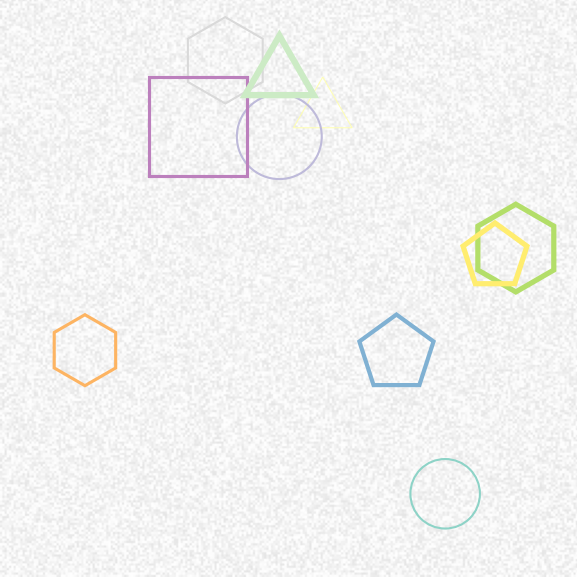[{"shape": "circle", "thickness": 1, "radius": 0.3, "center": [0.771, 0.144]}, {"shape": "triangle", "thickness": 0.5, "radius": 0.29, "center": [0.559, 0.807]}, {"shape": "circle", "thickness": 1, "radius": 0.37, "center": [0.484, 0.763]}, {"shape": "pentagon", "thickness": 2, "radius": 0.34, "center": [0.686, 0.387]}, {"shape": "hexagon", "thickness": 1.5, "radius": 0.31, "center": [0.147, 0.393]}, {"shape": "hexagon", "thickness": 2.5, "radius": 0.38, "center": [0.893, 0.57]}, {"shape": "hexagon", "thickness": 1, "radius": 0.37, "center": [0.39, 0.895]}, {"shape": "square", "thickness": 1.5, "radius": 0.43, "center": [0.343, 0.78]}, {"shape": "triangle", "thickness": 3, "radius": 0.34, "center": [0.484, 0.869]}, {"shape": "pentagon", "thickness": 2.5, "radius": 0.29, "center": [0.857, 0.555]}]